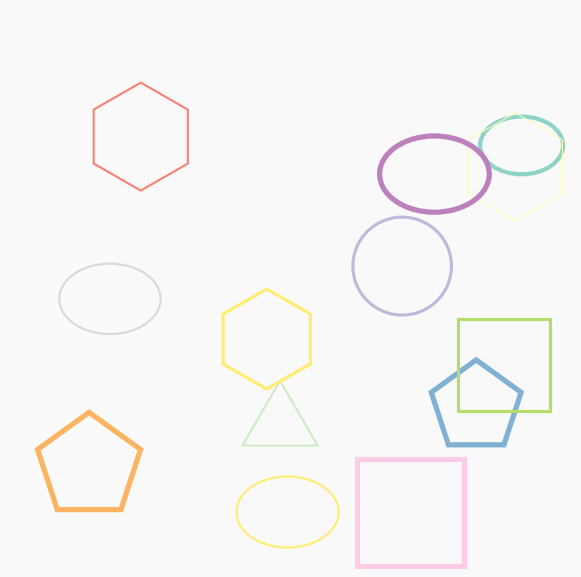[{"shape": "oval", "thickness": 2, "radius": 0.36, "center": [0.897, 0.747]}, {"shape": "hexagon", "thickness": 0.5, "radius": 0.47, "center": [0.887, 0.71]}, {"shape": "circle", "thickness": 1.5, "radius": 0.42, "center": [0.692, 0.538]}, {"shape": "hexagon", "thickness": 1, "radius": 0.47, "center": [0.242, 0.763]}, {"shape": "pentagon", "thickness": 2.5, "radius": 0.41, "center": [0.819, 0.295]}, {"shape": "pentagon", "thickness": 2.5, "radius": 0.47, "center": [0.153, 0.192]}, {"shape": "square", "thickness": 1.5, "radius": 0.4, "center": [0.867, 0.367]}, {"shape": "square", "thickness": 2.5, "radius": 0.46, "center": [0.706, 0.111]}, {"shape": "oval", "thickness": 1, "radius": 0.44, "center": [0.189, 0.482]}, {"shape": "oval", "thickness": 2.5, "radius": 0.47, "center": [0.747, 0.698]}, {"shape": "triangle", "thickness": 1, "radius": 0.37, "center": [0.482, 0.265]}, {"shape": "oval", "thickness": 1, "radius": 0.44, "center": [0.495, 0.113]}, {"shape": "hexagon", "thickness": 1.5, "radius": 0.43, "center": [0.459, 0.412]}]